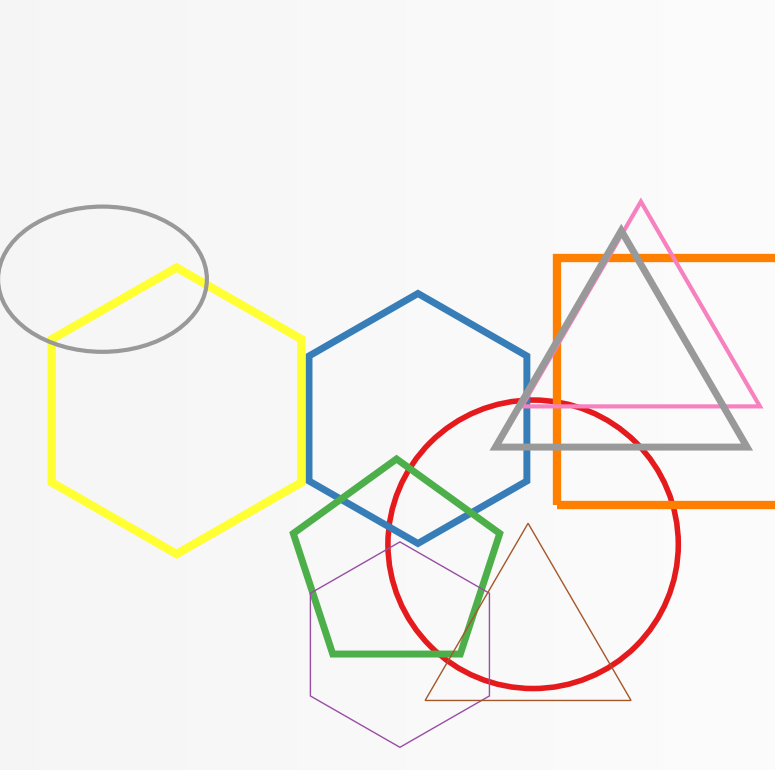[{"shape": "circle", "thickness": 2, "radius": 0.94, "center": [0.688, 0.293]}, {"shape": "hexagon", "thickness": 2.5, "radius": 0.81, "center": [0.539, 0.457]}, {"shape": "pentagon", "thickness": 2.5, "radius": 0.7, "center": [0.512, 0.264]}, {"shape": "hexagon", "thickness": 0.5, "radius": 0.67, "center": [0.516, 0.163]}, {"shape": "square", "thickness": 3, "radius": 0.8, "center": [0.879, 0.504]}, {"shape": "hexagon", "thickness": 3, "radius": 0.93, "center": [0.228, 0.466]}, {"shape": "triangle", "thickness": 0.5, "radius": 0.77, "center": [0.681, 0.167]}, {"shape": "triangle", "thickness": 1.5, "radius": 0.89, "center": [0.827, 0.561]}, {"shape": "oval", "thickness": 1.5, "radius": 0.67, "center": [0.132, 0.637]}, {"shape": "triangle", "thickness": 2.5, "radius": 0.94, "center": [0.802, 0.513]}]